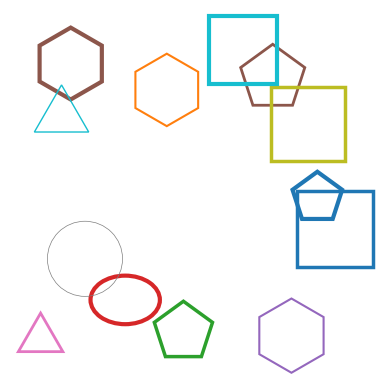[{"shape": "pentagon", "thickness": 3, "radius": 0.34, "center": [0.824, 0.486]}, {"shape": "square", "thickness": 2.5, "radius": 0.49, "center": [0.87, 0.405]}, {"shape": "hexagon", "thickness": 1.5, "radius": 0.47, "center": [0.433, 0.766]}, {"shape": "pentagon", "thickness": 2.5, "radius": 0.4, "center": [0.476, 0.138]}, {"shape": "oval", "thickness": 3, "radius": 0.45, "center": [0.325, 0.221]}, {"shape": "hexagon", "thickness": 1.5, "radius": 0.48, "center": [0.757, 0.128]}, {"shape": "hexagon", "thickness": 3, "radius": 0.47, "center": [0.184, 0.835]}, {"shape": "pentagon", "thickness": 2, "radius": 0.44, "center": [0.708, 0.797]}, {"shape": "triangle", "thickness": 2, "radius": 0.33, "center": [0.105, 0.12]}, {"shape": "circle", "thickness": 0.5, "radius": 0.49, "center": [0.221, 0.328]}, {"shape": "square", "thickness": 2.5, "radius": 0.48, "center": [0.799, 0.678]}, {"shape": "triangle", "thickness": 1, "radius": 0.41, "center": [0.16, 0.698]}, {"shape": "square", "thickness": 3, "radius": 0.44, "center": [0.631, 0.87]}]